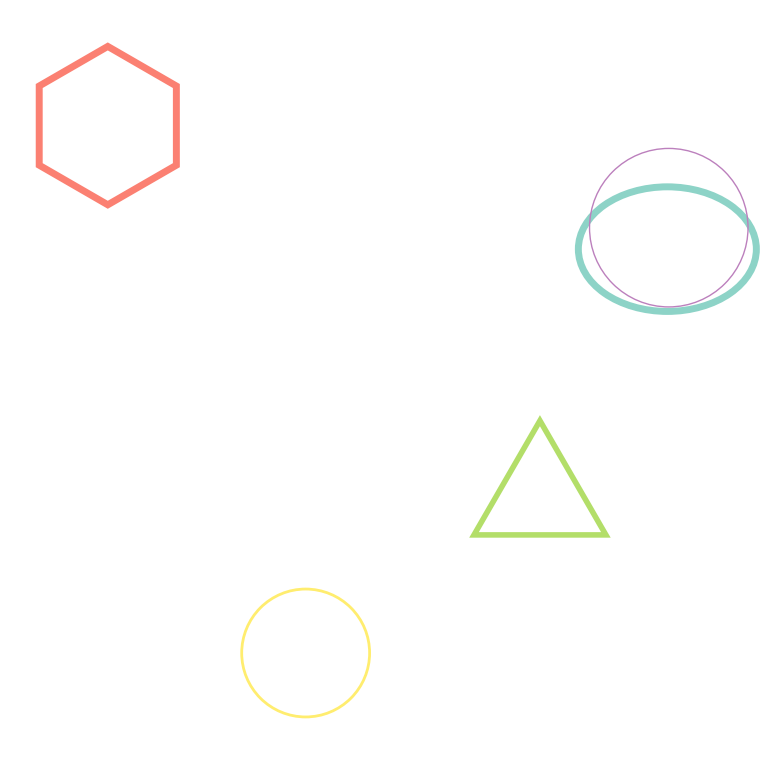[{"shape": "oval", "thickness": 2.5, "radius": 0.58, "center": [0.867, 0.676]}, {"shape": "hexagon", "thickness": 2.5, "radius": 0.51, "center": [0.14, 0.837]}, {"shape": "triangle", "thickness": 2, "radius": 0.49, "center": [0.701, 0.355]}, {"shape": "circle", "thickness": 0.5, "radius": 0.51, "center": [0.869, 0.704]}, {"shape": "circle", "thickness": 1, "radius": 0.42, "center": [0.397, 0.152]}]